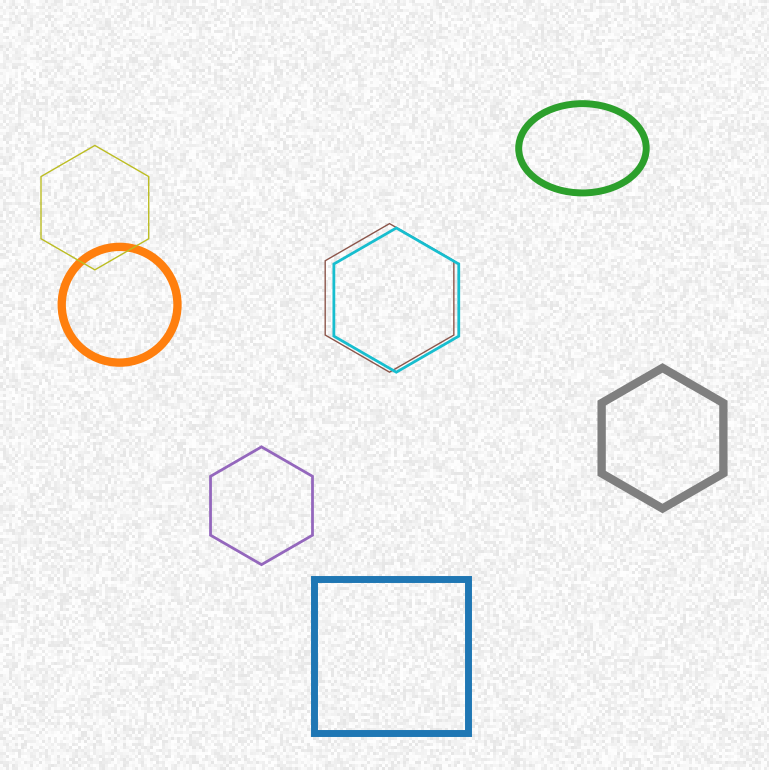[{"shape": "square", "thickness": 2.5, "radius": 0.5, "center": [0.508, 0.148]}, {"shape": "circle", "thickness": 3, "radius": 0.38, "center": [0.155, 0.604]}, {"shape": "oval", "thickness": 2.5, "radius": 0.41, "center": [0.756, 0.807]}, {"shape": "hexagon", "thickness": 1, "radius": 0.38, "center": [0.34, 0.343]}, {"shape": "hexagon", "thickness": 0.5, "radius": 0.48, "center": [0.506, 0.613]}, {"shape": "hexagon", "thickness": 3, "radius": 0.46, "center": [0.86, 0.431]}, {"shape": "hexagon", "thickness": 0.5, "radius": 0.4, "center": [0.123, 0.73]}, {"shape": "hexagon", "thickness": 1, "radius": 0.47, "center": [0.515, 0.61]}]